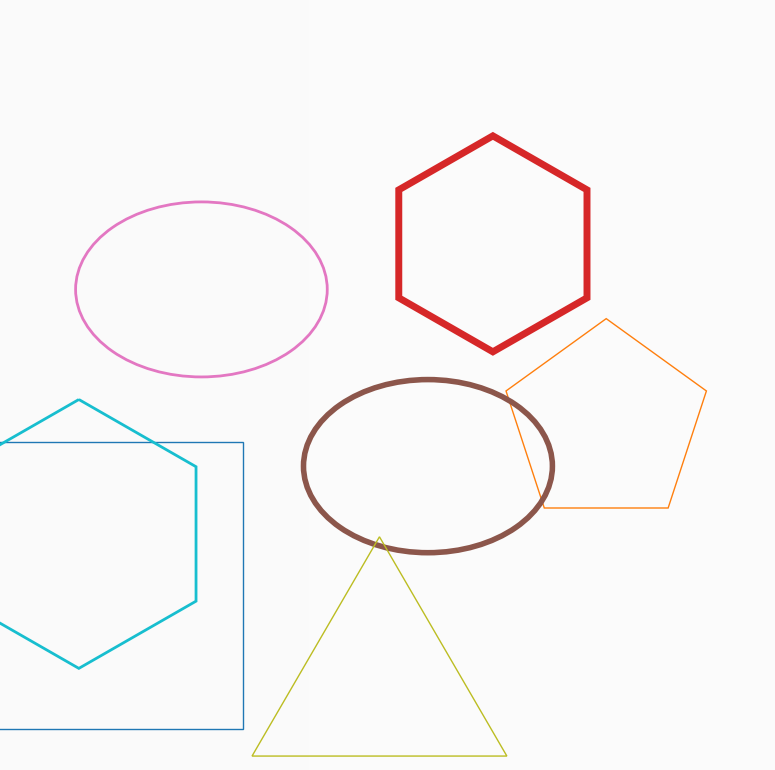[{"shape": "square", "thickness": 0.5, "radius": 0.93, "center": [0.127, 0.24]}, {"shape": "pentagon", "thickness": 0.5, "radius": 0.68, "center": [0.782, 0.45]}, {"shape": "hexagon", "thickness": 2.5, "radius": 0.7, "center": [0.636, 0.683]}, {"shape": "oval", "thickness": 2, "radius": 0.8, "center": [0.552, 0.395]}, {"shape": "oval", "thickness": 1, "radius": 0.81, "center": [0.26, 0.624]}, {"shape": "triangle", "thickness": 0.5, "radius": 0.95, "center": [0.49, 0.113]}, {"shape": "hexagon", "thickness": 1, "radius": 0.87, "center": [0.102, 0.307]}]